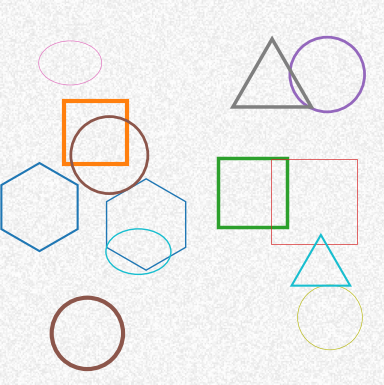[{"shape": "hexagon", "thickness": 1.5, "radius": 0.57, "center": [0.103, 0.462]}, {"shape": "hexagon", "thickness": 1, "radius": 0.59, "center": [0.38, 0.417]}, {"shape": "square", "thickness": 3, "radius": 0.41, "center": [0.248, 0.656]}, {"shape": "square", "thickness": 2.5, "radius": 0.45, "center": [0.656, 0.501]}, {"shape": "square", "thickness": 0.5, "radius": 0.55, "center": [0.816, 0.477]}, {"shape": "circle", "thickness": 2, "radius": 0.48, "center": [0.85, 0.806]}, {"shape": "circle", "thickness": 3, "radius": 0.46, "center": [0.227, 0.134]}, {"shape": "circle", "thickness": 2, "radius": 0.5, "center": [0.284, 0.597]}, {"shape": "oval", "thickness": 0.5, "radius": 0.41, "center": [0.182, 0.837]}, {"shape": "triangle", "thickness": 2.5, "radius": 0.59, "center": [0.707, 0.781]}, {"shape": "circle", "thickness": 0.5, "radius": 0.42, "center": [0.857, 0.176]}, {"shape": "triangle", "thickness": 1.5, "radius": 0.44, "center": [0.833, 0.302]}, {"shape": "oval", "thickness": 1, "radius": 0.42, "center": [0.36, 0.346]}]